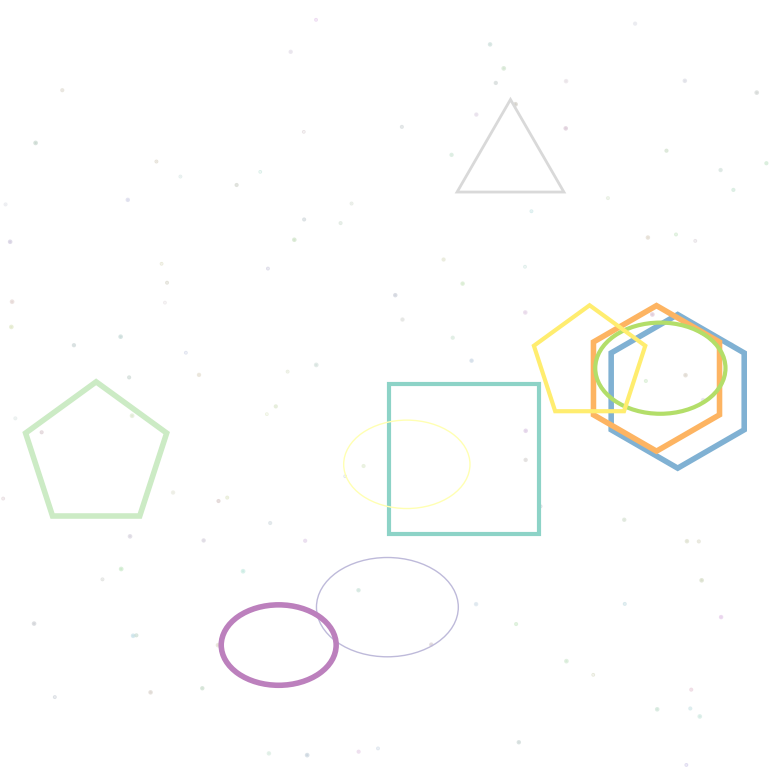[{"shape": "square", "thickness": 1.5, "radius": 0.49, "center": [0.603, 0.404]}, {"shape": "oval", "thickness": 0.5, "radius": 0.41, "center": [0.528, 0.397]}, {"shape": "oval", "thickness": 0.5, "radius": 0.46, "center": [0.503, 0.211]}, {"shape": "hexagon", "thickness": 2, "radius": 0.5, "center": [0.88, 0.492]}, {"shape": "hexagon", "thickness": 2, "radius": 0.47, "center": [0.853, 0.509]}, {"shape": "oval", "thickness": 1.5, "radius": 0.42, "center": [0.858, 0.522]}, {"shape": "triangle", "thickness": 1, "radius": 0.4, "center": [0.663, 0.791]}, {"shape": "oval", "thickness": 2, "radius": 0.37, "center": [0.362, 0.162]}, {"shape": "pentagon", "thickness": 2, "radius": 0.48, "center": [0.125, 0.408]}, {"shape": "pentagon", "thickness": 1.5, "radius": 0.38, "center": [0.766, 0.527]}]